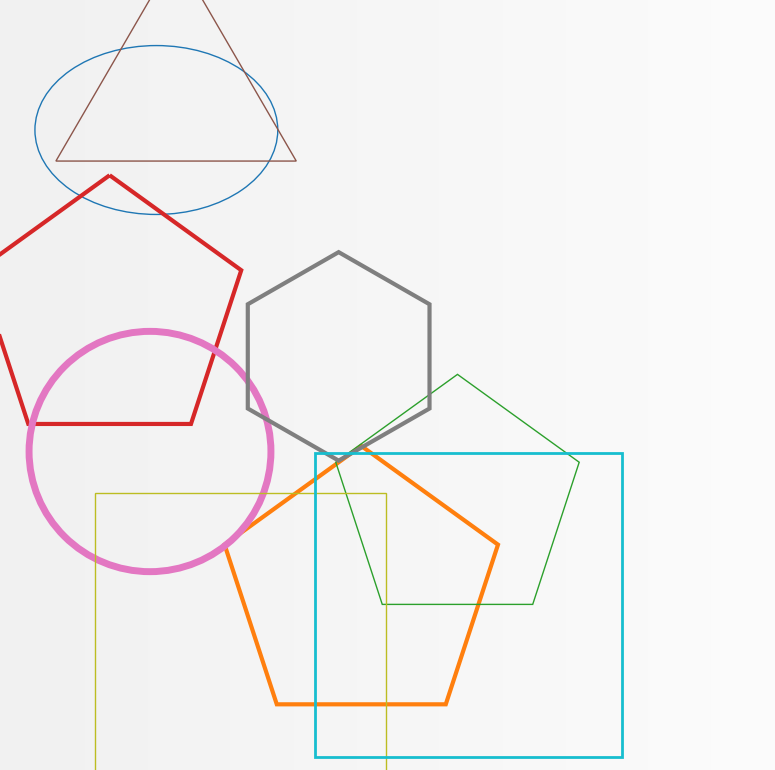[{"shape": "oval", "thickness": 0.5, "radius": 0.78, "center": [0.202, 0.831]}, {"shape": "pentagon", "thickness": 1.5, "radius": 0.93, "center": [0.466, 0.235]}, {"shape": "pentagon", "thickness": 0.5, "radius": 0.83, "center": [0.59, 0.349]}, {"shape": "pentagon", "thickness": 1.5, "radius": 0.89, "center": [0.141, 0.594]}, {"shape": "triangle", "thickness": 0.5, "radius": 0.9, "center": [0.227, 0.88]}, {"shape": "circle", "thickness": 2.5, "radius": 0.78, "center": [0.194, 0.414]}, {"shape": "hexagon", "thickness": 1.5, "radius": 0.68, "center": [0.437, 0.537]}, {"shape": "square", "thickness": 0.5, "radius": 0.94, "center": [0.31, 0.172]}, {"shape": "square", "thickness": 1, "radius": 0.99, "center": [0.605, 0.214]}]